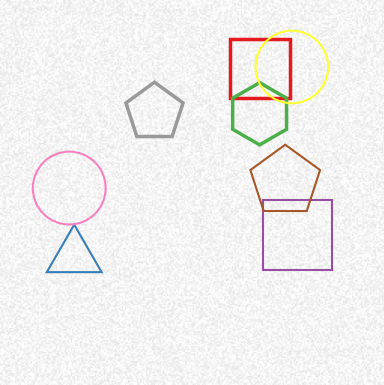[{"shape": "square", "thickness": 2.5, "radius": 0.39, "center": [0.676, 0.821]}, {"shape": "triangle", "thickness": 1.5, "radius": 0.41, "center": [0.193, 0.334]}, {"shape": "hexagon", "thickness": 2.5, "radius": 0.4, "center": [0.674, 0.705]}, {"shape": "square", "thickness": 1.5, "radius": 0.45, "center": [0.773, 0.39]}, {"shape": "circle", "thickness": 1.5, "radius": 0.47, "center": [0.758, 0.826]}, {"shape": "pentagon", "thickness": 1.5, "radius": 0.48, "center": [0.741, 0.529]}, {"shape": "circle", "thickness": 1.5, "radius": 0.47, "center": [0.18, 0.512]}, {"shape": "pentagon", "thickness": 2.5, "radius": 0.39, "center": [0.401, 0.708]}]